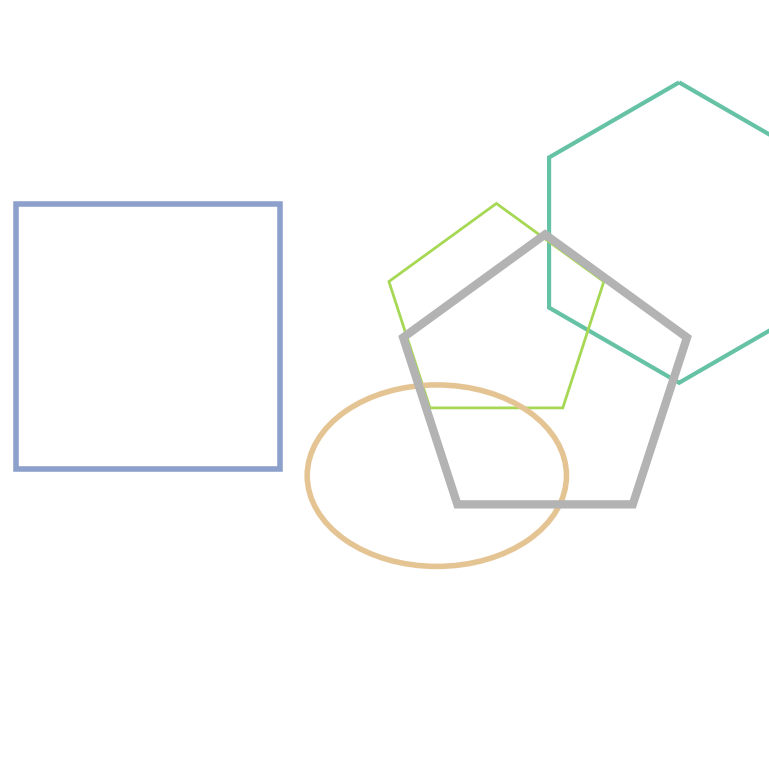[{"shape": "hexagon", "thickness": 1.5, "radius": 0.98, "center": [0.882, 0.698]}, {"shape": "square", "thickness": 2, "radius": 0.86, "center": [0.192, 0.563]}, {"shape": "pentagon", "thickness": 1, "radius": 0.73, "center": [0.645, 0.589]}, {"shape": "oval", "thickness": 2, "radius": 0.84, "center": [0.567, 0.382]}, {"shape": "pentagon", "thickness": 3, "radius": 0.97, "center": [0.708, 0.502]}]